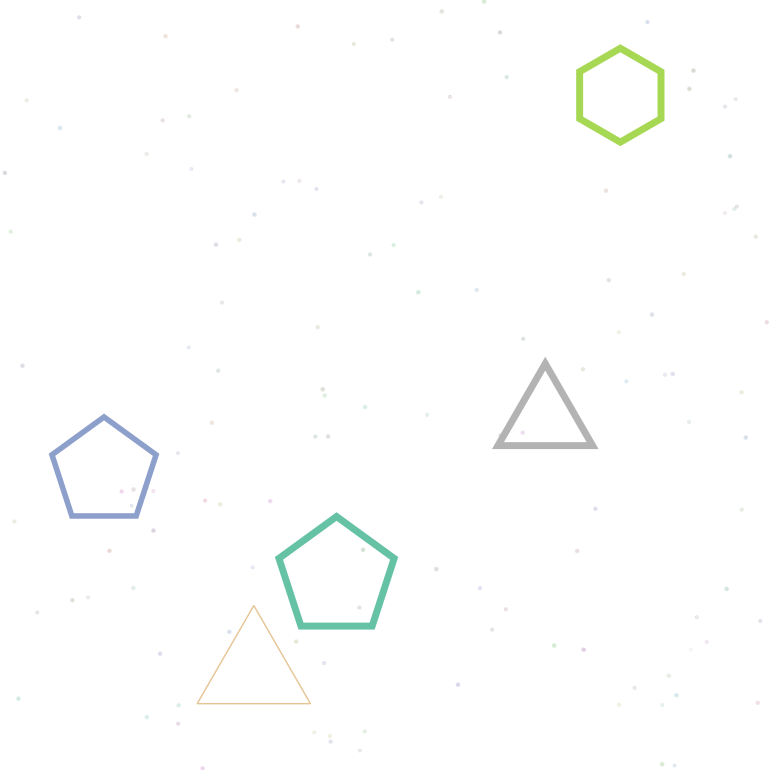[{"shape": "pentagon", "thickness": 2.5, "radius": 0.39, "center": [0.437, 0.251]}, {"shape": "pentagon", "thickness": 2, "radius": 0.36, "center": [0.135, 0.387]}, {"shape": "hexagon", "thickness": 2.5, "radius": 0.3, "center": [0.806, 0.876]}, {"shape": "triangle", "thickness": 0.5, "radius": 0.42, "center": [0.33, 0.129]}, {"shape": "triangle", "thickness": 2.5, "radius": 0.35, "center": [0.708, 0.457]}]